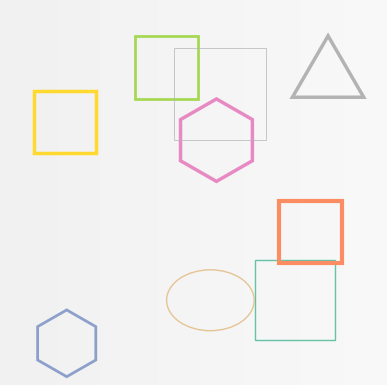[{"shape": "square", "thickness": 1, "radius": 0.52, "center": [0.762, 0.222]}, {"shape": "square", "thickness": 3, "radius": 0.4, "center": [0.802, 0.398]}, {"shape": "hexagon", "thickness": 2, "radius": 0.43, "center": [0.172, 0.108]}, {"shape": "hexagon", "thickness": 2.5, "radius": 0.54, "center": [0.559, 0.636]}, {"shape": "square", "thickness": 2, "radius": 0.4, "center": [0.43, 0.825]}, {"shape": "square", "thickness": 2.5, "radius": 0.4, "center": [0.168, 0.683]}, {"shape": "oval", "thickness": 1, "radius": 0.56, "center": [0.543, 0.22]}, {"shape": "square", "thickness": 0.5, "radius": 0.6, "center": [0.568, 0.756]}, {"shape": "triangle", "thickness": 2.5, "radius": 0.53, "center": [0.847, 0.801]}]